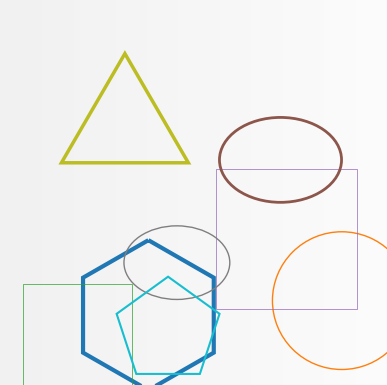[{"shape": "hexagon", "thickness": 3, "radius": 0.97, "center": [0.383, 0.181]}, {"shape": "circle", "thickness": 1, "radius": 0.89, "center": [0.882, 0.219]}, {"shape": "square", "thickness": 0.5, "radius": 0.7, "center": [0.2, 0.122]}, {"shape": "square", "thickness": 0.5, "radius": 0.91, "center": [0.738, 0.38]}, {"shape": "oval", "thickness": 2, "radius": 0.79, "center": [0.724, 0.585]}, {"shape": "oval", "thickness": 1, "radius": 0.68, "center": [0.456, 0.318]}, {"shape": "triangle", "thickness": 2.5, "radius": 0.95, "center": [0.322, 0.672]}, {"shape": "pentagon", "thickness": 1.5, "radius": 0.7, "center": [0.434, 0.142]}]